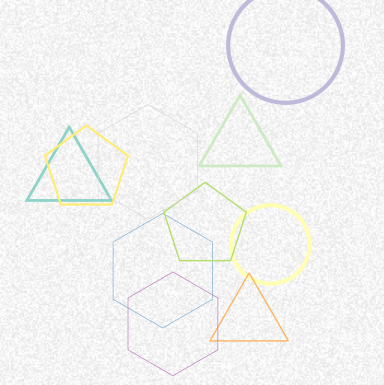[{"shape": "triangle", "thickness": 2, "radius": 0.63, "center": [0.18, 0.543]}, {"shape": "circle", "thickness": 3, "radius": 0.51, "center": [0.702, 0.365]}, {"shape": "circle", "thickness": 3, "radius": 0.75, "center": [0.742, 0.882]}, {"shape": "hexagon", "thickness": 0.5, "radius": 0.74, "center": [0.423, 0.297]}, {"shape": "triangle", "thickness": 1, "radius": 0.59, "center": [0.647, 0.173]}, {"shape": "pentagon", "thickness": 1, "radius": 0.56, "center": [0.533, 0.414]}, {"shape": "hexagon", "thickness": 0.5, "radius": 0.75, "center": [0.384, 0.579]}, {"shape": "hexagon", "thickness": 0.5, "radius": 0.67, "center": [0.449, 0.159]}, {"shape": "triangle", "thickness": 2, "radius": 0.61, "center": [0.624, 0.63]}, {"shape": "pentagon", "thickness": 1.5, "radius": 0.57, "center": [0.225, 0.561]}]